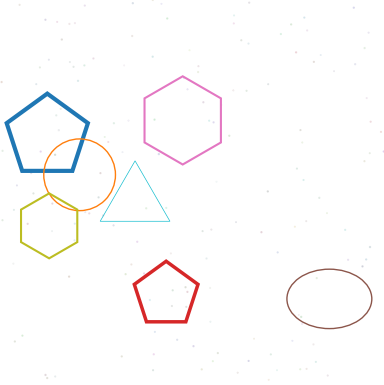[{"shape": "pentagon", "thickness": 3, "radius": 0.55, "center": [0.123, 0.646]}, {"shape": "circle", "thickness": 1, "radius": 0.47, "center": [0.207, 0.546]}, {"shape": "pentagon", "thickness": 2.5, "radius": 0.43, "center": [0.432, 0.234]}, {"shape": "oval", "thickness": 1, "radius": 0.55, "center": [0.856, 0.224]}, {"shape": "hexagon", "thickness": 1.5, "radius": 0.57, "center": [0.475, 0.687]}, {"shape": "hexagon", "thickness": 1.5, "radius": 0.42, "center": [0.128, 0.413]}, {"shape": "triangle", "thickness": 0.5, "radius": 0.52, "center": [0.351, 0.478]}]